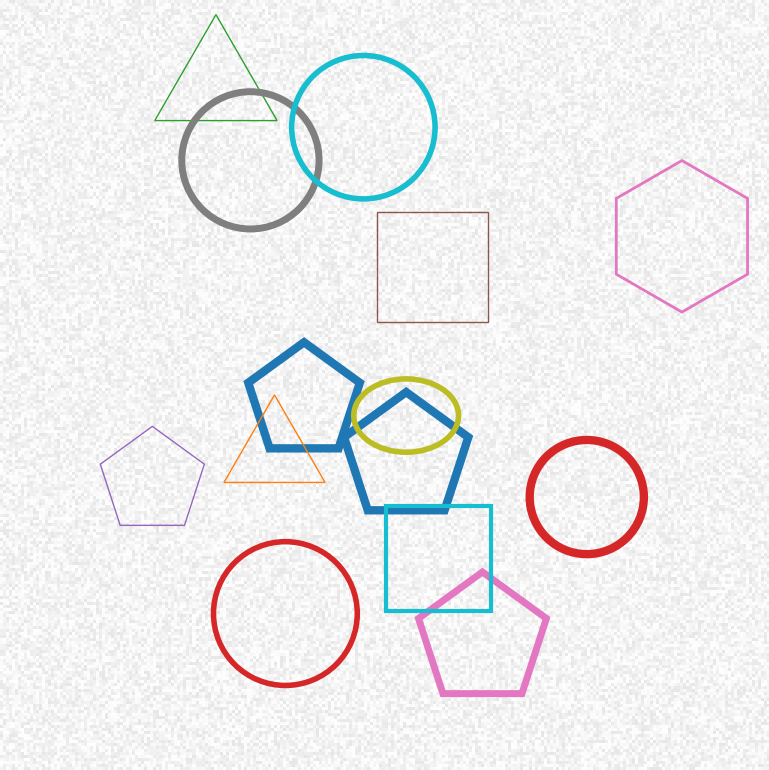[{"shape": "pentagon", "thickness": 3, "radius": 0.38, "center": [0.395, 0.479]}, {"shape": "pentagon", "thickness": 3, "radius": 0.42, "center": [0.528, 0.406]}, {"shape": "triangle", "thickness": 0.5, "radius": 0.38, "center": [0.357, 0.411]}, {"shape": "triangle", "thickness": 0.5, "radius": 0.46, "center": [0.28, 0.889]}, {"shape": "circle", "thickness": 2, "radius": 0.47, "center": [0.371, 0.203]}, {"shape": "circle", "thickness": 3, "radius": 0.37, "center": [0.762, 0.354]}, {"shape": "pentagon", "thickness": 0.5, "radius": 0.36, "center": [0.198, 0.375]}, {"shape": "square", "thickness": 0.5, "radius": 0.36, "center": [0.562, 0.653]}, {"shape": "hexagon", "thickness": 1, "radius": 0.49, "center": [0.886, 0.693]}, {"shape": "pentagon", "thickness": 2.5, "radius": 0.44, "center": [0.627, 0.17]}, {"shape": "circle", "thickness": 2.5, "radius": 0.45, "center": [0.325, 0.792]}, {"shape": "oval", "thickness": 2, "radius": 0.34, "center": [0.527, 0.46]}, {"shape": "square", "thickness": 1.5, "radius": 0.34, "center": [0.569, 0.274]}, {"shape": "circle", "thickness": 2, "radius": 0.47, "center": [0.472, 0.835]}]